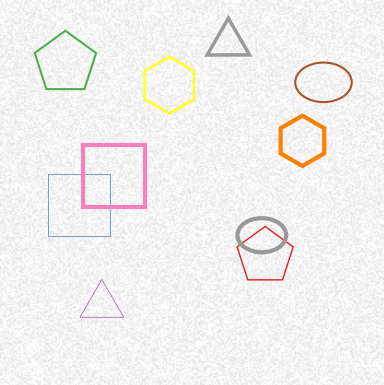[{"shape": "pentagon", "thickness": 1, "radius": 0.38, "center": [0.689, 0.335]}, {"shape": "square", "thickness": 0.5, "radius": 0.4, "center": [0.206, 0.467]}, {"shape": "pentagon", "thickness": 1.5, "radius": 0.42, "center": [0.17, 0.836]}, {"shape": "triangle", "thickness": 0.5, "radius": 0.33, "center": [0.264, 0.209]}, {"shape": "hexagon", "thickness": 3, "radius": 0.33, "center": [0.786, 0.634]}, {"shape": "hexagon", "thickness": 2, "radius": 0.37, "center": [0.44, 0.779]}, {"shape": "oval", "thickness": 1.5, "radius": 0.37, "center": [0.84, 0.786]}, {"shape": "square", "thickness": 3, "radius": 0.4, "center": [0.296, 0.543]}, {"shape": "oval", "thickness": 3, "radius": 0.32, "center": [0.68, 0.389]}, {"shape": "triangle", "thickness": 2.5, "radius": 0.32, "center": [0.593, 0.889]}]